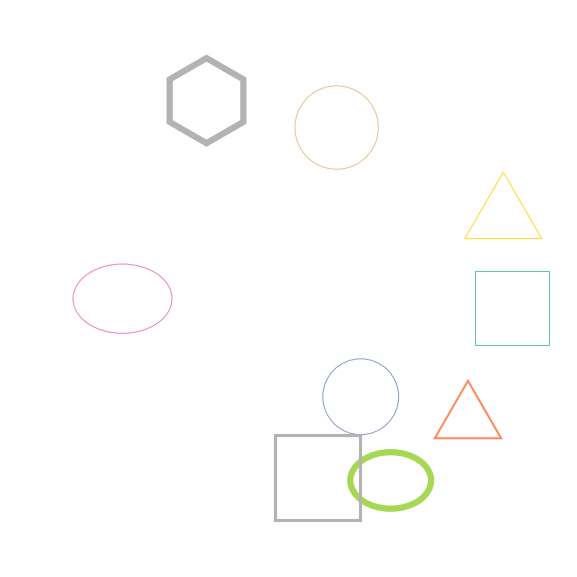[{"shape": "square", "thickness": 0.5, "radius": 0.32, "center": [0.887, 0.465]}, {"shape": "triangle", "thickness": 1, "radius": 0.33, "center": [0.81, 0.273]}, {"shape": "circle", "thickness": 0.5, "radius": 0.33, "center": [0.625, 0.312]}, {"shape": "oval", "thickness": 0.5, "radius": 0.43, "center": [0.212, 0.482]}, {"shape": "oval", "thickness": 3, "radius": 0.35, "center": [0.677, 0.167]}, {"shape": "triangle", "thickness": 0.5, "radius": 0.38, "center": [0.872, 0.624]}, {"shape": "circle", "thickness": 0.5, "radius": 0.36, "center": [0.583, 0.778]}, {"shape": "square", "thickness": 1.5, "radius": 0.37, "center": [0.549, 0.172]}, {"shape": "hexagon", "thickness": 3, "radius": 0.37, "center": [0.358, 0.825]}]